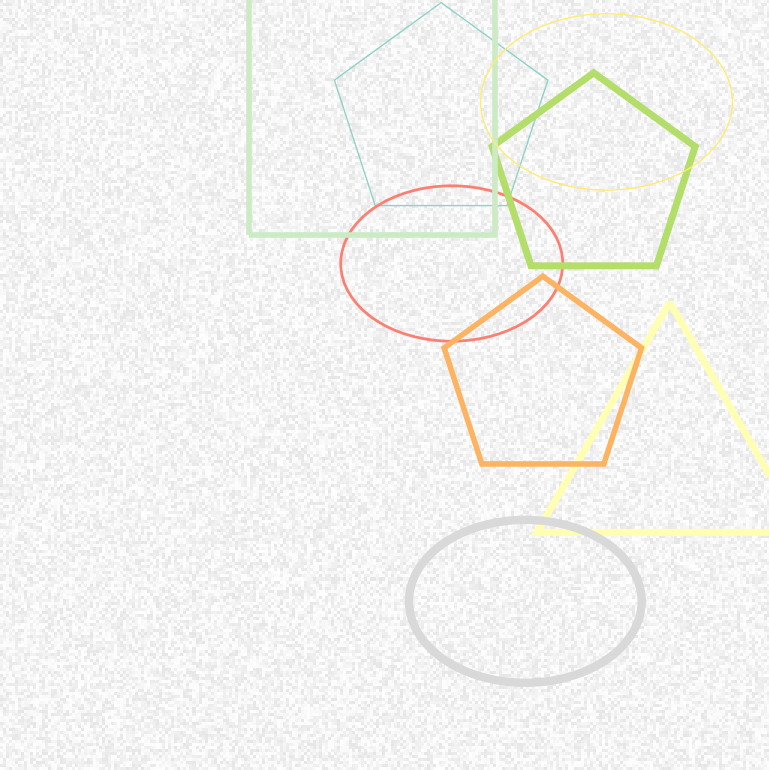[{"shape": "pentagon", "thickness": 0.5, "radius": 0.73, "center": [0.573, 0.851]}, {"shape": "triangle", "thickness": 2.5, "radius": 1.0, "center": [0.87, 0.408]}, {"shape": "oval", "thickness": 1, "radius": 0.72, "center": [0.587, 0.658]}, {"shape": "pentagon", "thickness": 2, "radius": 0.67, "center": [0.705, 0.506]}, {"shape": "pentagon", "thickness": 2.5, "radius": 0.69, "center": [0.771, 0.767]}, {"shape": "oval", "thickness": 3, "radius": 0.76, "center": [0.682, 0.219]}, {"shape": "square", "thickness": 2, "radius": 0.8, "center": [0.483, 0.855]}, {"shape": "oval", "thickness": 0.5, "radius": 0.82, "center": [0.788, 0.868]}]